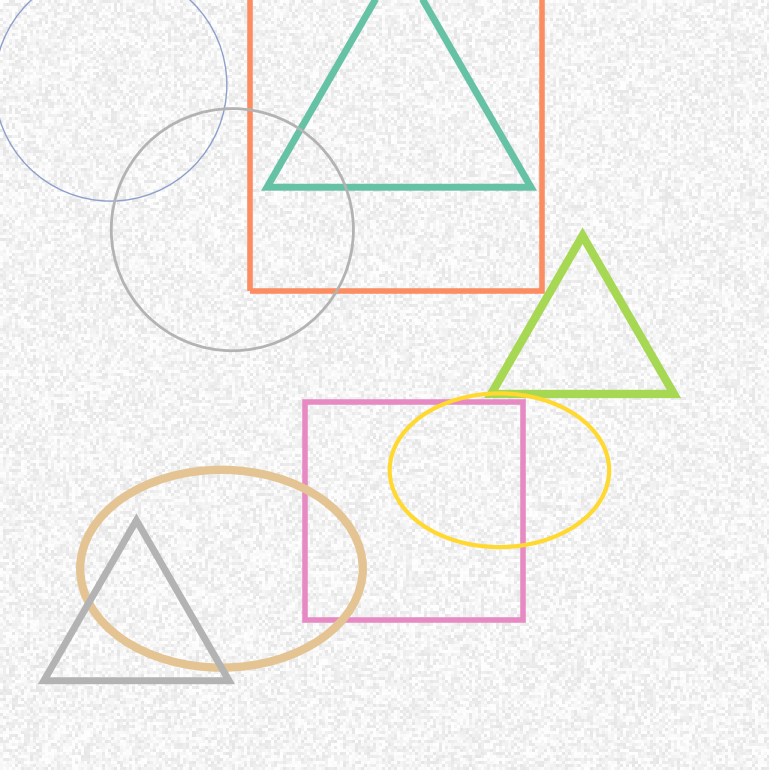[{"shape": "triangle", "thickness": 2.5, "radius": 0.99, "center": [0.518, 0.856]}, {"shape": "square", "thickness": 2, "radius": 0.95, "center": [0.514, 0.812]}, {"shape": "circle", "thickness": 0.5, "radius": 0.75, "center": [0.144, 0.89]}, {"shape": "square", "thickness": 2, "radius": 0.71, "center": [0.538, 0.337]}, {"shape": "triangle", "thickness": 3, "radius": 0.69, "center": [0.757, 0.557]}, {"shape": "oval", "thickness": 1.5, "radius": 0.71, "center": [0.649, 0.389]}, {"shape": "oval", "thickness": 3, "radius": 0.92, "center": [0.288, 0.261]}, {"shape": "triangle", "thickness": 2.5, "radius": 0.69, "center": [0.177, 0.185]}, {"shape": "circle", "thickness": 1, "radius": 0.79, "center": [0.302, 0.702]}]